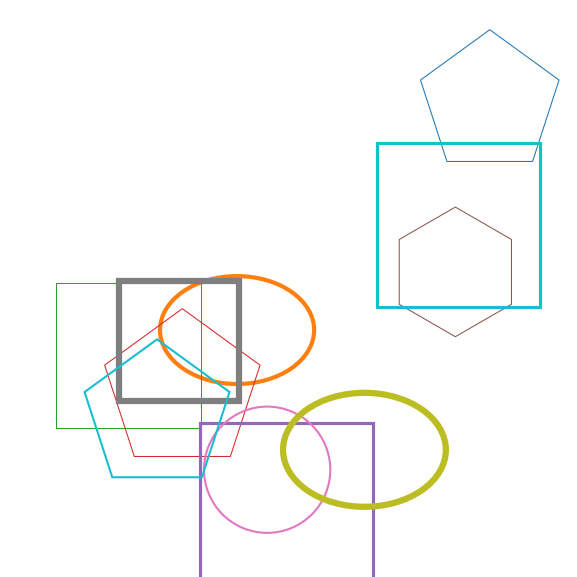[{"shape": "pentagon", "thickness": 0.5, "radius": 0.63, "center": [0.848, 0.822]}, {"shape": "oval", "thickness": 2, "radius": 0.67, "center": [0.411, 0.428]}, {"shape": "square", "thickness": 0.5, "radius": 0.63, "center": [0.222, 0.384]}, {"shape": "pentagon", "thickness": 0.5, "radius": 0.71, "center": [0.316, 0.323]}, {"shape": "square", "thickness": 1.5, "radius": 0.75, "center": [0.496, 0.117]}, {"shape": "hexagon", "thickness": 0.5, "radius": 0.56, "center": [0.788, 0.528]}, {"shape": "circle", "thickness": 1, "radius": 0.55, "center": [0.463, 0.186]}, {"shape": "square", "thickness": 3, "radius": 0.52, "center": [0.31, 0.408]}, {"shape": "oval", "thickness": 3, "radius": 0.7, "center": [0.631, 0.22]}, {"shape": "square", "thickness": 1.5, "radius": 0.71, "center": [0.794, 0.61]}, {"shape": "pentagon", "thickness": 1, "radius": 0.66, "center": [0.272, 0.28]}]